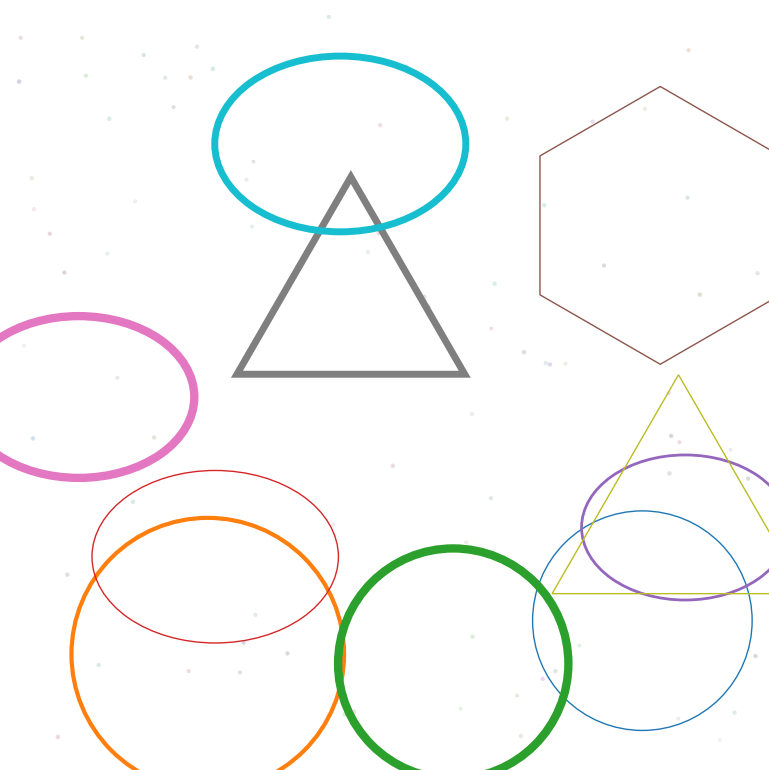[{"shape": "circle", "thickness": 0.5, "radius": 0.71, "center": [0.834, 0.194]}, {"shape": "circle", "thickness": 1.5, "radius": 0.88, "center": [0.27, 0.15]}, {"shape": "circle", "thickness": 3, "radius": 0.75, "center": [0.589, 0.138]}, {"shape": "oval", "thickness": 0.5, "radius": 0.8, "center": [0.279, 0.277]}, {"shape": "oval", "thickness": 1, "radius": 0.67, "center": [0.89, 0.315]}, {"shape": "hexagon", "thickness": 0.5, "radius": 0.9, "center": [0.857, 0.707]}, {"shape": "oval", "thickness": 3, "radius": 0.75, "center": [0.102, 0.484]}, {"shape": "triangle", "thickness": 2.5, "radius": 0.85, "center": [0.456, 0.599]}, {"shape": "triangle", "thickness": 0.5, "radius": 0.95, "center": [0.881, 0.324]}, {"shape": "oval", "thickness": 2.5, "radius": 0.82, "center": [0.442, 0.813]}]